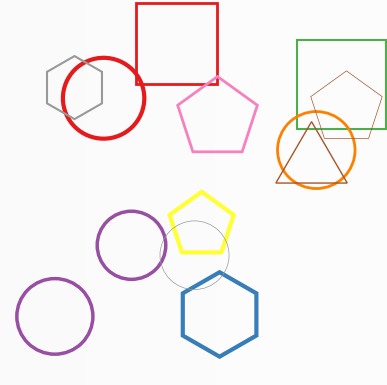[{"shape": "square", "thickness": 2, "radius": 0.53, "center": [0.455, 0.886]}, {"shape": "circle", "thickness": 3, "radius": 0.53, "center": [0.267, 0.745]}, {"shape": "hexagon", "thickness": 3, "radius": 0.55, "center": [0.567, 0.183]}, {"shape": "square", "thickness": 1.5, "radius": 0.58, "center": [0.881, 0.78]}, {"shape": "circle", "thickness": 2.5, "radius": 0.44, "center": [0.339, 0.363]}, {"shape": "circle", "thickness": 2.5, "radius": 0.49, "center": [0.142, 0.178]}, {"shape": "circle", "thickness": 2, "radius": 0.5, "center": [0.816, 0.61]}, {"shape": "pentagon", "thickness": 3, "radius": 0.43, "center": [0.52, 0.415]}, {"shape": "triangle", "thickness": 1, "radius": 0.53, "center": [0.804, 0.578]}, {"shape": "pentagon", "thickness": 0.5, "radius": 0.48, "center": [0.894, 0.719]}, {"shape": "pentagon", "thickness": 2, "radius": 0.54, "center": [0.561, 0.693]}, {"shape": "circle", "thickness": 0.5, "radius": 0.45, "center": [0.502, 0.337]}, {"shape": "hexagon", "thickness": 1.5, "radius": 0.41, "center": [0.192, 0.772]}]